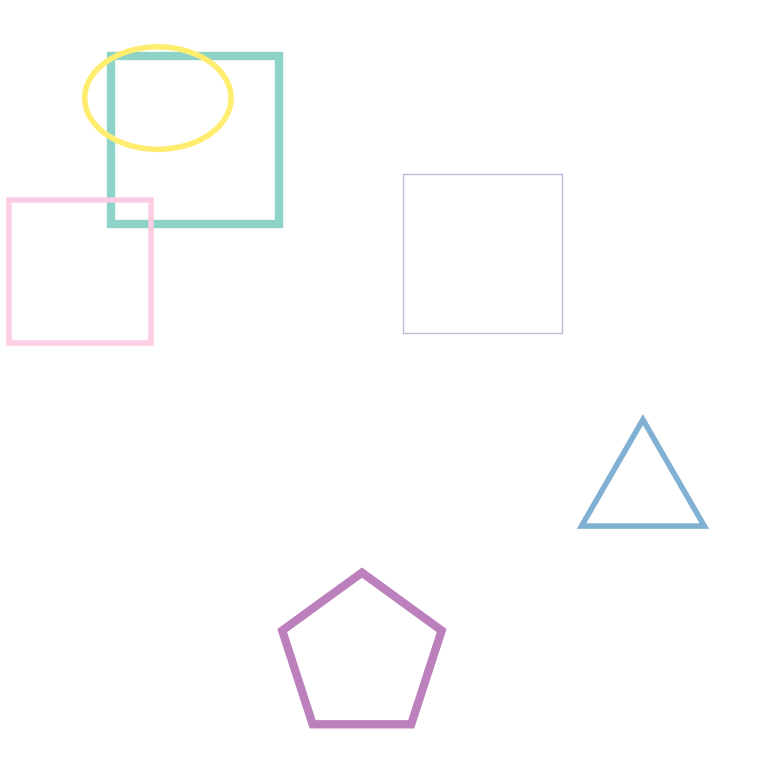[{"shape": "square", "thickness": 3, "radius": 0.55, "center": [0.253, 0.818]}, {"shape": "square", "thickness": 0.5, "radius": 0.52, "center": [0.627, 0.671]}, {"shape": "triangle", "thickness": 2, "radius": 0.46, "center": [0.835, 0.363]}, {"shape": "square", "thickness": 2, "radius": 0.46, "center": [0.104, 0.647]}, {"shape": "pentagon", "thickness": 3, "radius": 0.54, "center": [0.47, 0.147]}, {"shape": "oval", "thickness": 2, "radius": 0.48, "center": [0.205, 0.873]}]